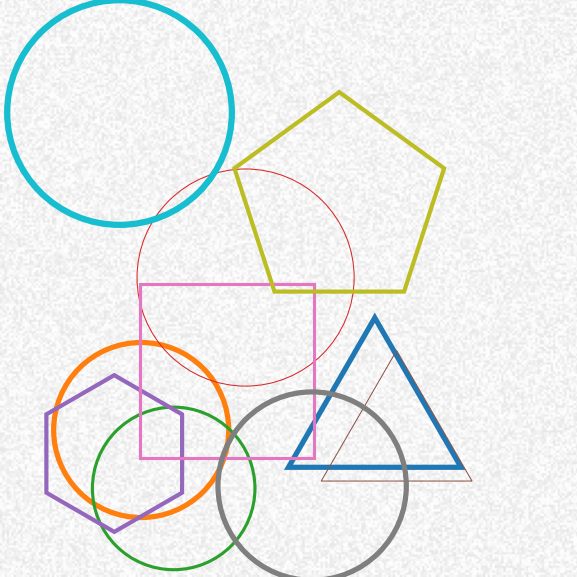[{"shape": "triangle", "thickness": 2.5, "radius": 0.86, "center": [0.649, 0.276]}, {"shape": "circle", "thickness": 2.5, "radius": 0.76, "center": [0.244, 0.255]}, {"shape": "circle", "thickness": 1.5, "radius": 0.7, "center": [0.301, 0.153]}, {"shape": "circle", "thickness": 0.5, "radius": 0.94, "center": [0.425, 0.519]}, {"shape": "hexagon", "thickness": 2, "radius": 0.68, "center": [0.198, 0.214]}, {"shape": "triangle", "thickness": 0.5, "radius": 0.75, "center": [0.687, 0.242]}, {"shape": "square", "thickness": 1.5, "radius": 0.75, "center": [0.393, 0.357]}, {"shape": "circle", "thickness": 2.5, "radius": 0.82, "center": [0.541, 0.157]}, {"shape": "pentagon", "thickness": 2, "radius": 0.95, "center": [0.587, 0.649]}, {"shape": "circle", "thickness": 3, "radius": 0.97, "center": [0.207, 0.804]}]